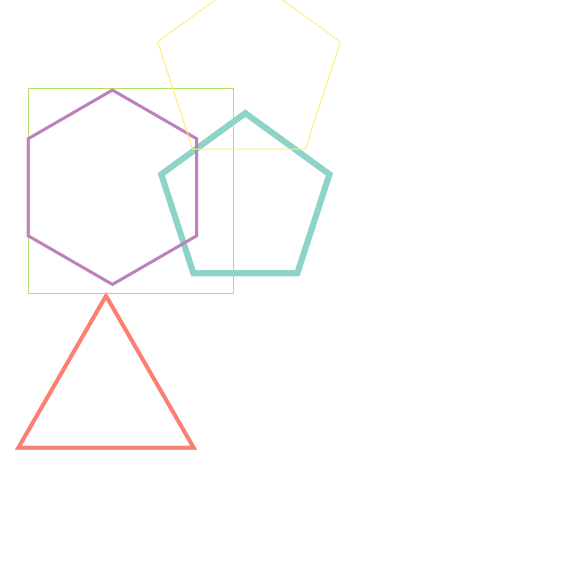[{"shape": "pentagon", "thickness": 3, "radius": 0.77, "center": [0.425, 0.65]}, {"shape": "triangle", "thickness": 2, "radius": 0.88, "center": [0.184, 0.311]}, {"shape": "square", "thickness": 0.5, "radius": 0.89, "center": [0.226, 0.669]}, {"shape": "hexagon", "thickness": 1.5, "radius": 0.84, "center": [0.195, 0.675]}, {"shape": "pentagon", "thickness": 0.5, "radius": 0.83, "center": [0.431, 0.875]}]